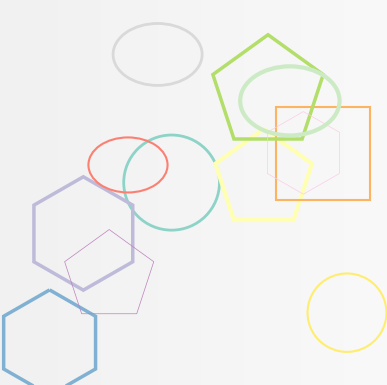[{"shape": "circle", "thickness": 2, "radius": 0.62, "center": [0.443, 0.526]}, {"shape": "pentagon", "thickness": 3, "radius": 0.65, "center": [0.68, 0.534]}, {"shape": "hexagon", "thickness": 2.5, "radius": 0.74, "center": [0.215, 0.394]}, {"shape": "oval", "thickness": 1.5, "radius": 0.51, "center": [0.33, 0.572]}, {"shape": "hexagon", "thickness": 2.5, "radius": 0.68, "center": [0.128, 0.11]}, {"shape": "square", "thickness": 1.5, "radius": 0.6, "center": [0.834, 0.601]}, {"shape": "pentagon", "thickness": 2.5, "radius": 0.75, "center": [0.692, 0.76]}, {"shape": "hexagon", "thickness": 0.5, "radius": 0.54, "center": [0.783, 0.603]}, {"shape": "oval", "thickness": 2, "radius": 0.57, "center": [0.407, 0.859]}, {"shape": "pentagon", "thickness": 0.5, "radius": 0.6, "center": [0.282, 0.283]}, {"shape": "oval", "thickness": 3, "radius": 0.64, "center": [0.748, 0.738]}, {"shape": "circle", "thickness": 1.5, "radius": 0.51, "center": [0.895, 0.188]}]